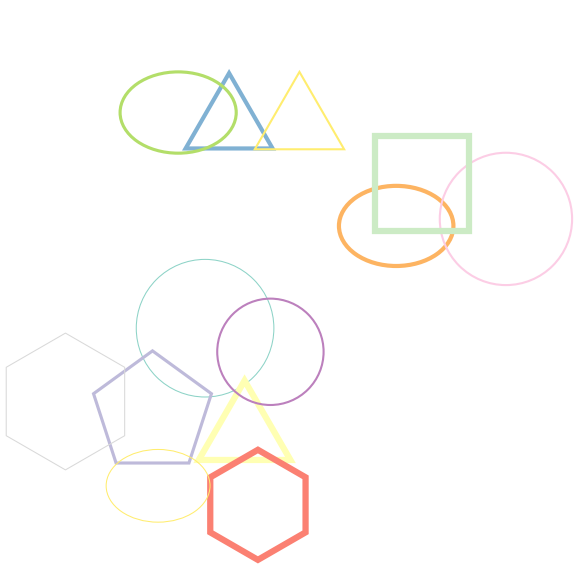[{"shape": "circle", "thickness": 0.5, "radius": 0.6, "center": [0.355, 0.431]}, {"shape": "triangle", "thickness": 3, "radius": 0.46, "center": [0.424, 0.248]}, {"shape": "pentagon", "thickness": 1.5, "radius": 0.54, "center": [0.264, 0.284]}, {"shape": "hexagon", "thickness": 3, "radius": 0.48, "center": [0.447, 0.125]}, {"shape": "triangle", "thickness": 2, "radius": 0.43, "center": [0.397, 0.786]}, {"shape": "oval", "thickness": 2, "radius": 0.5, "center": [0.686, 0.608]}, {"shape": "oval", "thickness": 1.5, "radius": 0.5, "center": [0.308, 0.804]}, {"shape": "circle", "thickness": 1, "radius": 0.57, "center": [0.876, 0.62]}, {"shape": "hexagon", "thickness": 0.5, "radius": 0.59, "center": [0.113, 0.304]}, {"shape": "circle", "thickness": 1, "radius": 0.46, "center": [0.468, 0.39]}, {"shape": "square", "thickness": 3, "radius": 0.41, "center": [0.73, 0.681]}, {"shape": "triangle", "thickness": 1, "radius": 0.45, "center": [0.519, 0.785]}, {"shape": "oval", "thickness": 0.5, "radius": 0.45, "center": [0.274, 0.158]}]